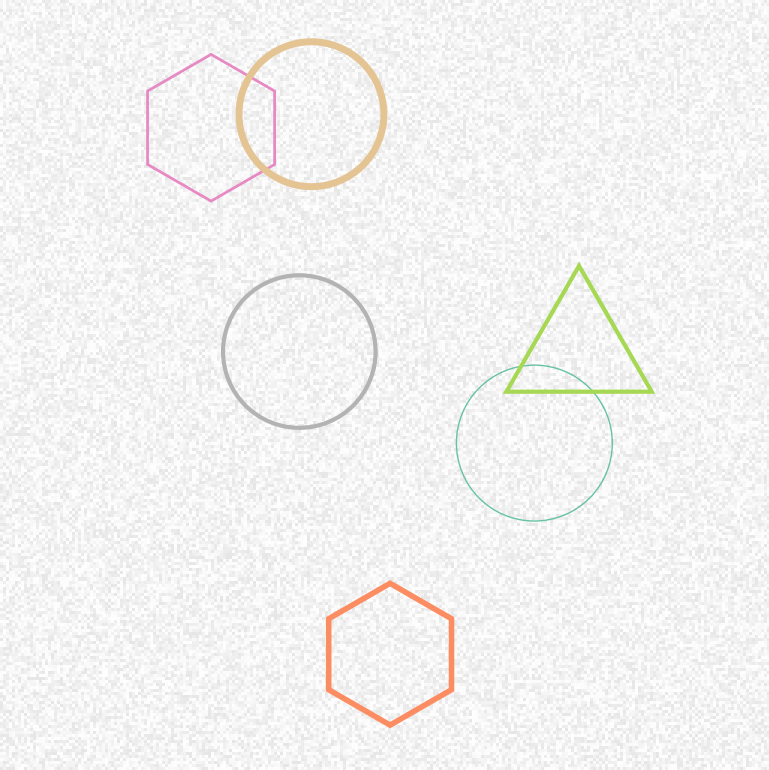[{"shape": "circle", "thickness": 0.5, "radius": 0.51, "center": [0.694, 0.425]}, {"shape": "hexagon", "thickness": 2, "radius": 0.46, "center": [0.507, 0.15]}, {"shape": "hexagon", "thickness": 1, "radius": 0.48, "center": [0.274, 0.834]}, {"shape": "triangle", "thickness": 1.5, "radius": 0.54, "center": [0.752, 0.546]}, {"shape": "circle", "thickness": 2.5, "radius": 0.47, "center": [0.404, 0.852]}, {"shape": "circle", "thickness": 1.5, "radius": 0.5, "center": [0.389, 0.543]}]